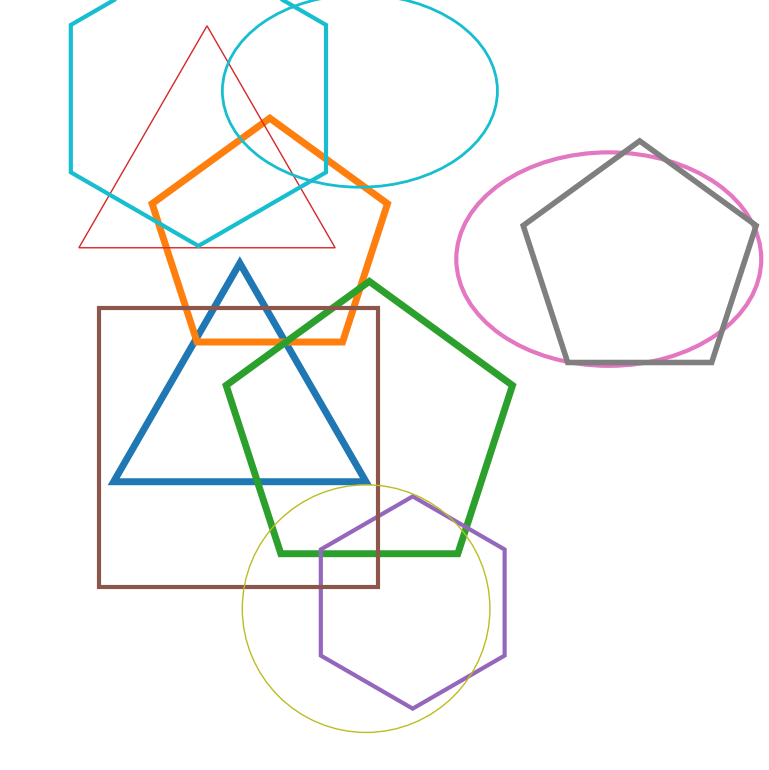[{"shape": "triangle", "thickness": 2.5, "radius": 0.95, "center": [0.311, 0.469]}, {"shape": "pentagon", "thickness": 2.5, "radius": 0.8, "center": [0.35, 0.686]}, {"shape": "pentagon", "thickness": 2.5, "radius": 0.98, "center": [0.48, 0.439]}, {"shape": "triangle", "thickness": 0.5, "radius": 0.96, "center": [0.269, 0.774]}, {"shape": "hexagon", "thickness": 1.5, "radius": 0.69, "center": [0.536, 0.218]}, {"shape": "square", "thickness": 1.5, "radius": 0.9, "center": [0.31, 0.419]}, {"shape": "oval", "thickness": 1.5, "radius": 0.99, "center": [0.791, 0.664]}, {"shape": "pentagon", "thickness": 2, "radius": 0.8, "center": [0.831, 0.658]}, {"shape": "circle", "thickness": 0.5, "radius": 0.8, "center": [0.475, 0.21]}, {"shape": "oval", "thickness": 1, "radius": 0.89, "center": [0.467, 0.882]}, {"shape": "hexagon", "thickness": 1.5, "radius": 0.96, "center": [0.258, 0.872]}]